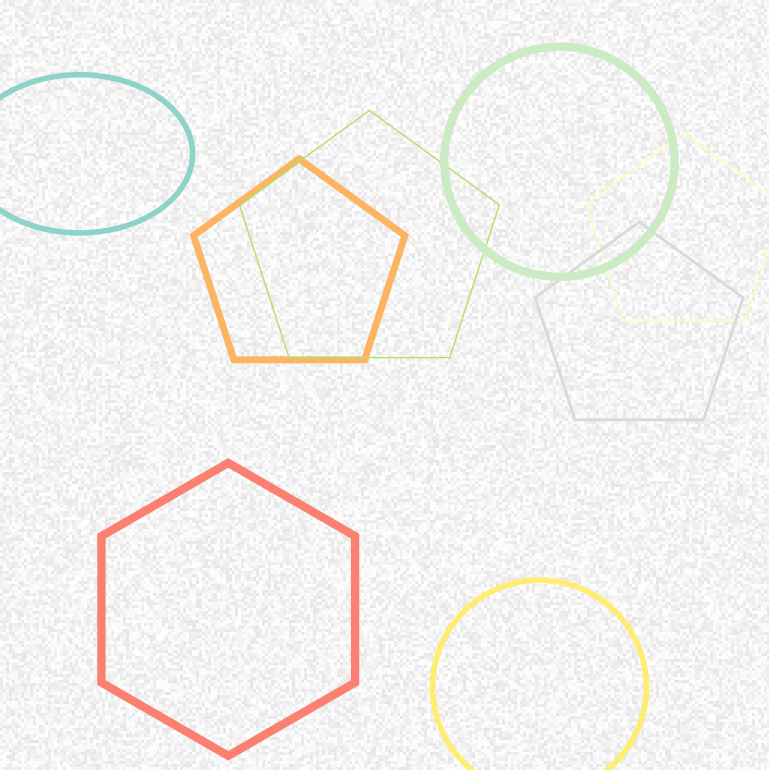[{"shape": "oval", "thickness": 2, "radius": 0.73, "center": [0.103, 0.8]}, {"shape": "pentagon", "thickness": 0.5, "radius": 0.67, "center": [0.888, 0.693]}, {"shape": "hexagon", "thickness": 3, "radius": 0.95, "center": [0.296, 0.209]}, {"shape": "pentagon", "thickness": 2.5, "radius": 0.72, "center": [0.389, 0.649]}, {"shape": "pentagon", "thickness": 0.5, "radius": 0.89, "center": [0.48, 0.679]}, {"shape": "pentagon", "thickness": 1, "radius": 0.71, "center": [0.83, 0.57]}, {"shape": "circle", "thickness": 3, "radius": 0.75, "center": [0.726, 0.79]}, {"shape": "circle", "thickness": 2, "radius": 0.69, "center": [0.701, 0.108]}]